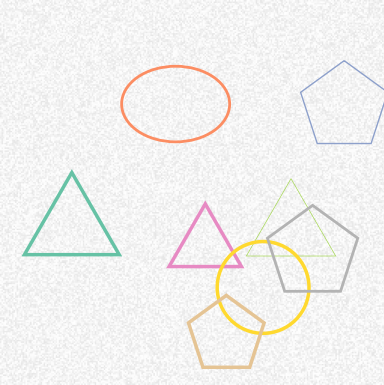[{"shape": "triangle", "thickness": 2.5, "radius": 0.71, "center": [0.187, 0.41]}, {"shape": "oval", "thickness": 2, "radius": 0.7, "center": [0.456, 0.73]}, {"shape": "pentagon", "thickness": 1, "radius": 0.59, "center": [0.894, 0.723]}, {"shape": "triangle", "thickness": 2.5, "radius": 0.54, "center": [0.533, 0.362]}, {"shape": "triangle", "thickness": 0.5, "radius": 0.67, "center": [0.756, 0.402]}, {"shape": "circle", "thickness": 2.5, "radius": 0.6, "center": [0.683, 0.253]}, {"shape": "pentagon", "thickness": 2.5, "radius": 0.52, "center": [0.588, 0.129]}, {"shape": "pentagon", "thickness": 2, "radius": 0.62, "center": [0.812, 0.343]}]